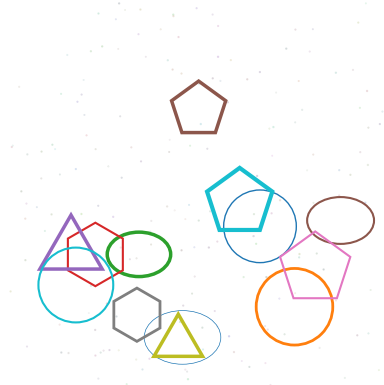[{"shape": "circle", "thickness": 1, "radius": 0.47, "center": [0.675, 0.412]}, {"shape": "oval", "thickness": 0.5, "radius": 0.5, "center": [0.474, 0.124]}, {"shape": "circle", "thickness": 2, "radius": 0.5, "center": [0.765, 0.203]}, {"shape": "oval", "thickness": 2.5, "radius": 0.41, "center": [0.361, 0.339]}, {"shape": "hexagon", "thickness": 1.5, "radius": 0.41, "center": [0.248, 0.339]}, {"shape": "triangle", "thickness": 2.5, "radius": 0.47, "center": [0.184, 0.348]}, {"shape": "oval", "thickness": 1.5, "radius": 0.43, "center": [0.885, 0.427]}, {"shape": "pentagon", "thickness": 2.5, "radius": 0.37, "center": [0.516, 0.715]}, {"shape": "pentagon", "thickness": 1.5, "radius": 0.48, "center": [0.819, 0.303]}, {"shape": "hexagon", "thickness": 2, "radius": 0.35, "center": [0.356, 0.183]}, {"shape": "triangle", "thickness": 2.5, "radius": 0.36, "center": [0.463, 0.111]}, {"shape": "circle", "thickness": 1.5, "radius": 0.49, "center": [0.197, 0.26]}, {"shape": "pentagon", "thickness": 3, "radius": 0.45, "center": [0.623, 0.475]}]